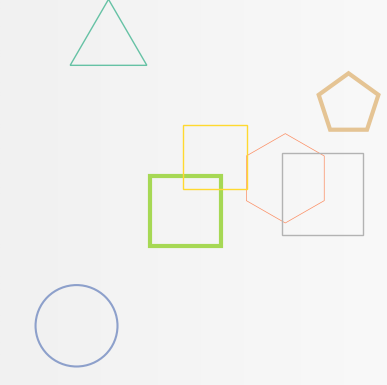[{"shape": "triangle", "thickness": 1, "radius": 0.57, "center": [0.28, 0.887]}, {"shape": "hexagon", "thickness": 0.5, "radius": 0.58, "center": [0.736, 0.537]}, {"shape": "circle", "thickness": 1.5, "radius": 0.53, "center": [0.197, 0.154]}, {"shape": "square", "thickness": 3, "radius": 0.46, "center": [0.478, 0.452]}, {"shape": "square", "thickness": 1, "radius": 0.42, "center": [0.554, 0.593]}, {"shape": "pentagon", "thickness": 3, "radius": 0.41, "center": [0.899, 0.729]}, {"shape": "square", "thickness": 1, "radius": 0.53, "center": [0.832, 0.496]}]